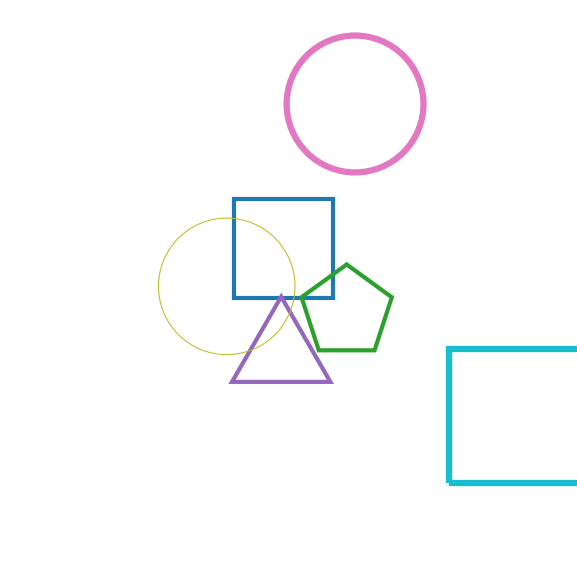[{"shape": "square", "thickness": 2, "radius": 0.43, "center": [0.491, 0.569]}, {"shape": "pentagon", "thickness": 2, "radius": 0.41, "center": [0.6, 0.459]}, {"shape": "triangle", "thickness": 2, "radius": 0.49, "center": [0.487, 0.387]}, {"shape": "circle", "thickness": 3, "radius": 0.59, "center": [0.615, 0.819]}, {"shape": "circle", "thickness": 0.5, "radius": 0.59, "center": [0.393, 0.503]}, {"shape": "square", "thickness": 3, "radius": 0.58, "center": [0.894, 0.278]}]